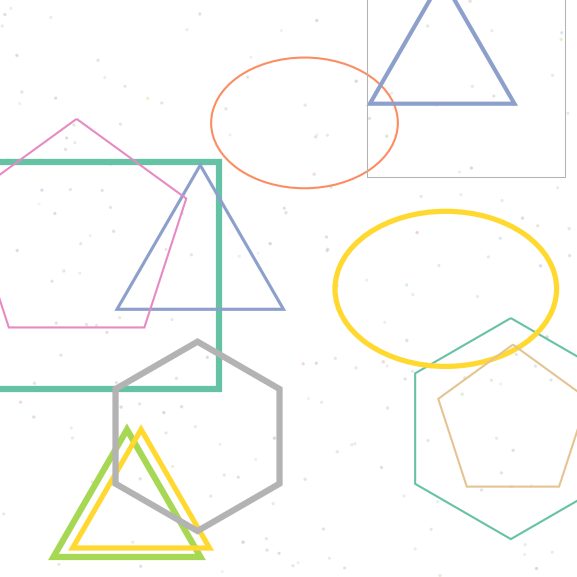[{"shape": "square", "thickness": 3, "radius": 0.99, "center": [0.182, 0.522]}, {"shape": "hexagon", "thickness": 1, "radius": 0.96, "center": [0.885, 0.257]}, {"shape": "oval", "thickness": 1, "radius": 0.81, "center": [0.527, 0.786]}, {"shape": "triangle", "thickness": 2, "radius": 0.72, "center": [0.766, 0.892]}, {"shape": "triangle", "thickness": 1.5, "radius": 0.83, "center": [0.347, 0.547]}, {"shape": "pentagon", "thickness": 1, "radius": 1.0, "center": [0.133, 0.594]}, {"shape": "triangle", "thickness": 3, "radius": 0.74, "center": [0.22, 0.108]}, {"shape": "oval", "thickness": 2.5, "radius": 0.96, "center": [0.772, 0.499]}, {"shape": "triangle", "thickness": 2.5, "radius": 0.68, "center": [0.244, 0.119]}, {"shape": "pentagon", "thickness": 1, "radius": 0.68, "center": [0.888, 0.266]}, {"shape": "square", "thickness": 0.5, "radius": 0.86, "center": [0.807, 0.865]}, {"shape": "hexagon", "thickness": 3, "radius": 0.82, "center": [0.342, 0.244]}]